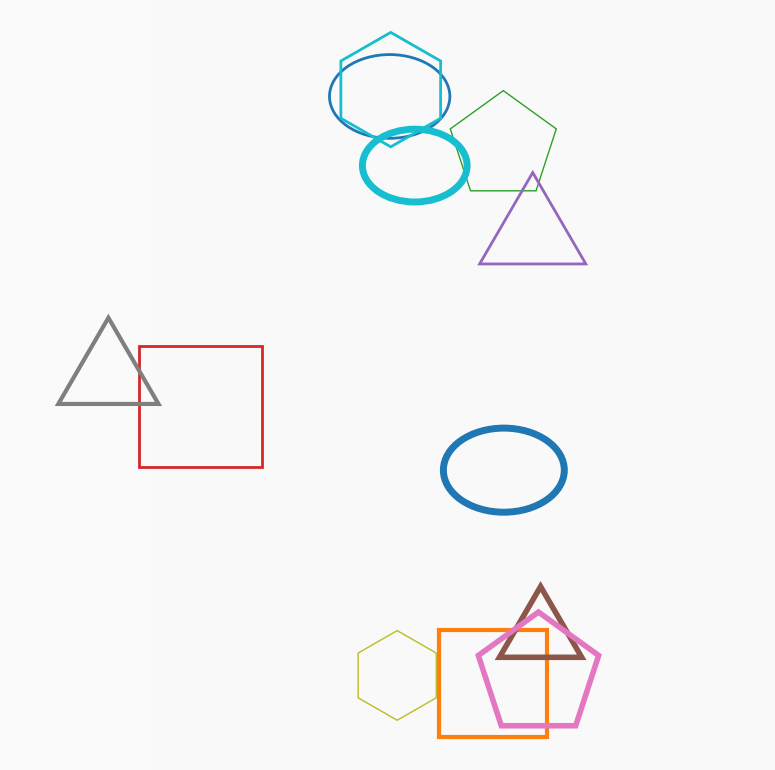[{"shape": "oval", "thickness": 2.5, "radius": 0.39, "center": [0.65, 0.389]}, {"shape": "oval", "thickness": 1, "radius": 0.39, "center": [0.503, 0.875]}, {"shape": "square", "thickness": 1.5, "radius": 0.35, "center": [0.636, 0.112]}, {"shape": "pentagon", "thickness": 0.5, "radius": 0.36, "center": [0.649, 0.81]}, {"shape": "square", "thickness": 1, "radius": 0.39, "center": [0.259, 0.472]}, {"shape": "triangle", "thickness": 1, "radius": 0.4, "center": [0.687, 0.697]}, {"shape": "triangle", "thickness": 2, "radius": 0.31, "center": [0.698, 0.177]}, {"shape": "pentagon", "thickness": 2, "radius": 0.41, "center": [0.695, 0.123]}, {"shape": "triangle", "thickness": 1.5, "radius": 0.37, "center": [0.14, 0.513]}, {"shape": "hexagon", "thickness": 0.5, "radius": 0.29, "center": [0.512, 0.123]}, {"shape": "oval", "thickness": 2.5, "radius": 0.34, "center": [0.535, 0.785]}, {"shape": "hexagon", "thickness": 1, "radius": 0.37, "center": [0.504, 0.884]}]